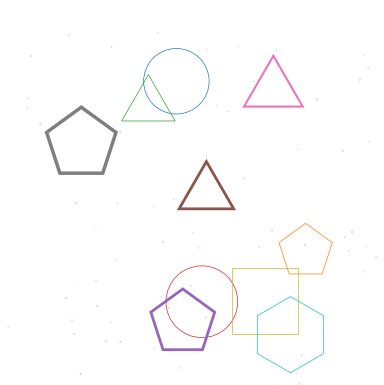[{"shape": "circle", "thickness": 0.5, "radius": 0.43, "center": [0.458, 0.789]}, {"shape": "pentagon", "thickness": 0.5, "radius": 0.36, "center": [0.794, 0.347]}, {"shape": "triangle", "thickness": 0.5, "radius": 0.4, "center": [0.385, 0.726]}, {"shape": "circle", "thickness": 0.5, "radius": 0.47, "center": [0.524, 0.216]}, {"shape": "pentagon", "thickness": 2, "radius": 0.44, "center": [0.475, 0.162]}, {"shape": "triangle", "thickness": 2, "radius": 0.41, "center": [0.536, 0.499]}, {"shape": "triangle", "thickness": 1.5, "radius": 0.44, "center": [0.71, 0.767]}, {"shape": "pentagon", "thickness": 2.5, "radius": 0.47, "center": [0.211, 0.627]}, {"shape": "square", "thickness": 0.5, "radius": 0.43, "center": [0.689, 0.219]}, {"shape": "hexagon", "thickness": 0.5, "radius": 0.49, "center": [0.755, 0.131]}]